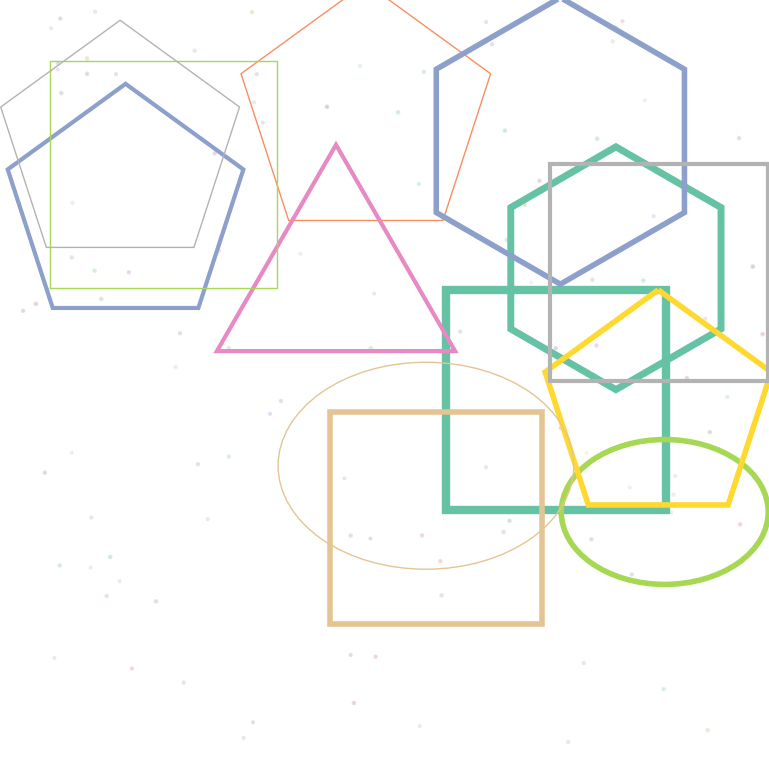[{"shape": "hexagon", "thickness": 2.5, "radius": 0.79, "center": [0.8, 0.652]}, {"shape": "square", "thickness": 3, "radius": 0.71, "center": [0.721, 0.481]}, {"shape": "pentagon", "thickness": 0.5, "radius": 0.85, "center": [0.475, 0.852]}, {"shape": "pentagon", "thickness": 1.5, "radius": 0.8, "center": [0.163, 0.73]}, {"shape": "hexagon", "thickness": 2, "radius": 0.93, "center": [0.728, 0.817]}, {"shape": "triangle", "thickness": 1.5, "radius": 0.89, "center": [0.436, 0.633]}, {"shape": "oval", "thickness": 2, "radius": 0.67, "center": [0.863, 0.335]}, {"shape": "square", "thickness": 0.5, "radius": 0.74, "center": [0.212, 0.773]}, {"shape": "pentagon", "thickness": 2, "radius": 0.77, "center": [0.855, 0.469]}, {"shape": "oval", "thickness": 0.5, "radius": 0.96, "center": [0.553, 0.395]}, {"shape": "square", "thickness": 2, "radius": 0.69, "center": [0.566, 0.327]}, {"shape": "square", "thickness": 1.5, "radius": 0.71, "center": [0.856, 0.646]}, {"shape": "pentagon", "thickness": 0.5, "radius": 0.82, "center": [0.156, 0.811]}]